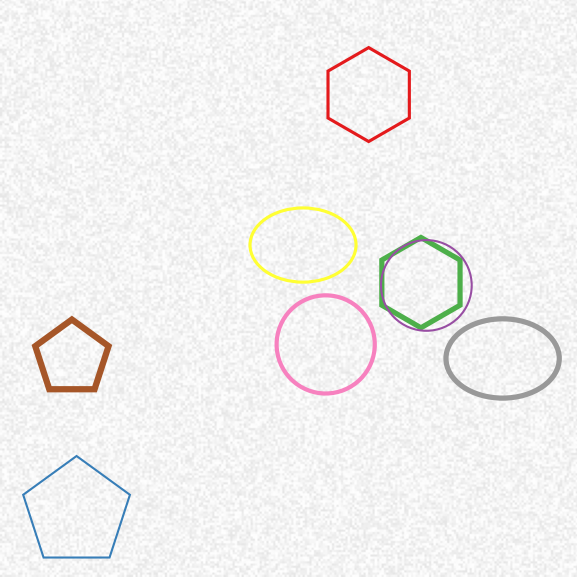[{"shape": "hexagon", "thickness": 1.5, "radius": 0.41, "center": [0.638, 0.835]}, {"shape": "pentagon", "thickness": 1, "radius": 0.49, "center": [0.133, 0.112]}, {"shape": "hexagon", "thickness": 2.5, "radius": 0.39, "center": [0.729, 0.51]}, {"shape": "circle", "thickness": 1, "radius": 0.39, "center": [0.738, 0.505]}, {"shape": "oval", "thickness": 1.5, "radius": 0.46, "center": [0.525, 0.575]}, {"shape": "pentagon", "thickness": 3, "radius": 0.33, "center": [0.125, 0.379]}, {"shape": "circle", "thickness": 2, "radius": 0.42, "center": [0.564, 0.403]}, {"shape": "oval", "thickness": 2.5, "radius": 0.49, "center": [0.87, 0.378]}]